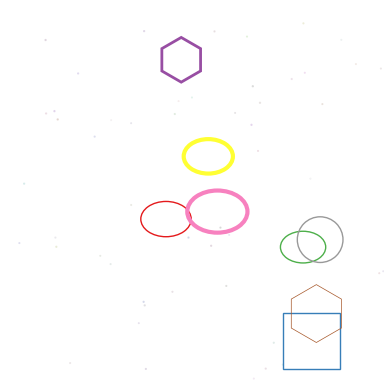[{"shape": "oval", "thickness": 1, "radius": 0.33, "center": [0.431, 0.431]}, {"shape": "square", "thickness": 1, "radius": 0.37, "center": [0.809, 0.114]}, {"shape": "oval", "thickness": 1, "radius": 0.29, "center": [0.787, 0.358]}, {"shape": "hexagon", "thickness": 2, "radius": 0.29, "center": [0.471, 0.845]}, {"shape": "oval", "thickness": 3, "radius": 0.32, "center": [0.541, 0.594]}, {"shape": "hexagon", "thickness": 0.5, "radius": 0.38, "center": [0.822, 0.186]}, {"shape": "oval", "thickness": 3, "radius": 0.39, "center": [0.565, 0.45]}, {"shape": "circle", "thickness": 1, "radius": 0.3, "center": [0.832, 0.378]}]